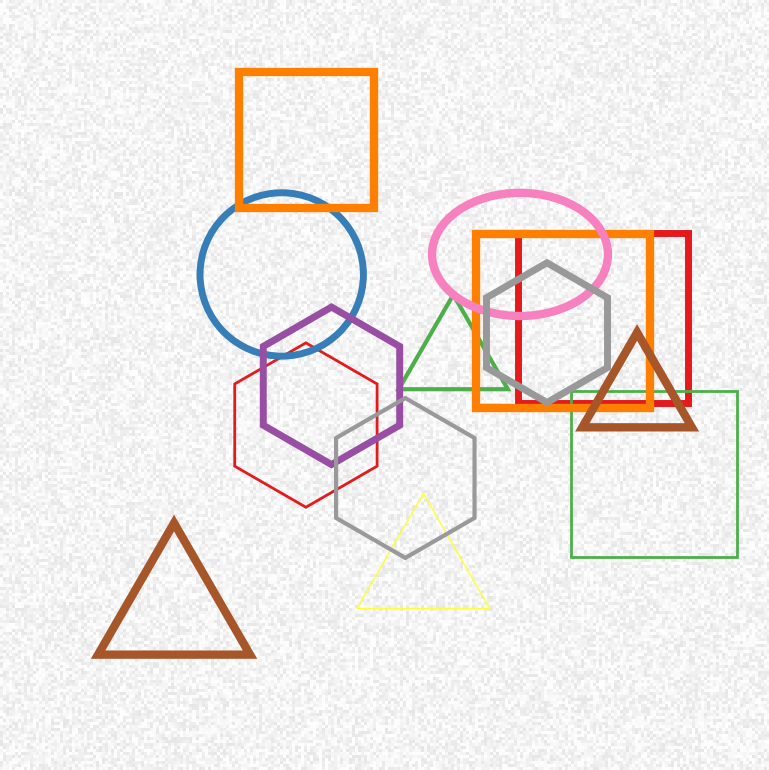[{"shape": "hexagon", "thickness": 1, "radius": 0.53, "center": [0.397, 0.448]}, {"shape": "square", "thickness": 2.5, "radius": 0.55, "center": [0.783, 0.587]}, {"shape": "circle", "thickness": 2.5, "radius": 0.53, "center": [0.366, 0.644]}, {"shape": "triangle", "thickness": 1.5, "radius": 0.41, "center": [0.589, 0.535]}, {"shape": "square", "thickness": 1, "radius": 0.54, "center": [0.849, 0.384]}, {"shape": "hexagon", "thickness": 2.5, "radius": 0.51, "center": [0.43, 0.499]}, {"shape": "square", "thickness": 3, "radius": 0.44, "center": [0.398, 0.818]}, {"shape": "square", "thickness": 3, "radius": 0.56, "center": [0.731, 0.583]}, {"shape": "triangle", "thickness": 0.5, "radius": 0.5, "center": [0.55, 0.259]}, {"shape": "triangle", "thickness": 3, "radius": 0.41, "center": [0.827, 0.486]}, {"shape": "triangle", "thickness": 3, "radius": 0.57, "center": [0.226, 0.207]}, {"shape": "oval", "thickness": 3, "radius": 0.57, "center": [0.675, 0.67]}, {"shape": "hexagon", "thickness": 2.5, "radius": 0.45, "center": [0.71, 0.568]}, {"shape": "hexagon", "thickness": 1.5, "radius": 0.52, "center": [0.526, 0.379]}]